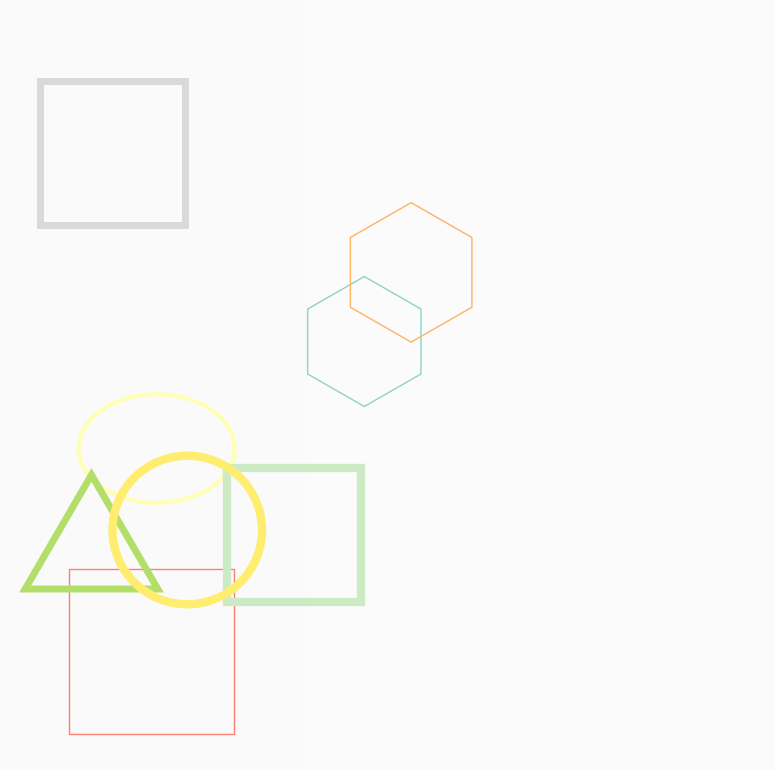[{"shape": "hexagon", "thickness": 0.5, "radius": 0.42, "center": [0.47, 0.556]}, {"shape": "oval", "thickness": 1.5, "radius": 0.5, "center": [0.202, 0.418]}, {"shape": "square", "thickness": 0.5, "radius": 0.53, "center": [0.196, 0.154]}, {"shape": "hexagon", "thickness": 0.5, "radius": 0.45, "center": [0.531, 0.646]}, {"shape": "triangle", "thickness": 2.5, "radius": 0.49, "center": [0.118, 0.284]}, {"shape": "square", "thickness": 2.5, "radius": 0.47, "center": [0.145, 0.801]}, {"shape": "square", "thickness": 3, "radius": 0.43, "center": [0.38, 0.305]}, {"shape": "circle", "thickness": 3, "radius": 0.48, "center": [0.242, 0.312]}]